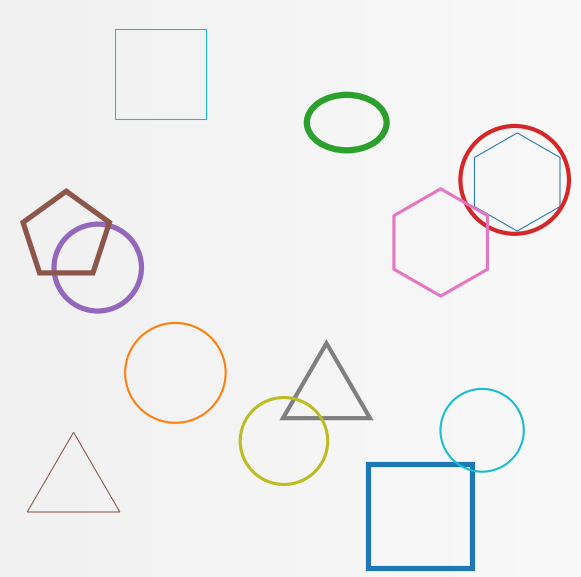[{"shape": "hexagon", "thickness": 0.5, "radius": 0.42, "center": [0.89, 0.684]}, {"shape": "square", "thickness": 2.5, "radius": 0.45, "center": [0.722, 0.106]}, {"shape": "circle", "thickness": 1, "radius": 0.43, "center": [0.302, 0.353]}, {"shape": "oval", "thickness": 3, "radius": 0.34, "center": [0.597, 0.787]}, {"shape": "circle", "thickness": 2, "radius": 0.47, "center": [0.885, 0.688]}, {"shape": "circle", "thickness": 2.5, "radius": 0.38, "center": [0.168, 0.536]}, {"shape": "pentagon", "thickness": 2.5, "radius": 0.39, "center": [0.114, 0.59]}, {"shape": "triangle", "thickness": 0.5, "radius": 0.46, "center": [0.127, 0.159]}, {"shape": "hexagon", "thickness": 1.5, "radius": 0.46, "center": [0.758, 0.579]}, {"shape": "triangle", "thickness": 2, "radius": 0.43, "center": [0.562, 0.318]}, {"shape": "circle", "thickness": 1.5, "radius": 0.38, "center": [0.489, 0.236]}, {"shape": "circle", "thickness": 1, "radius": 0.36, "center": [0.829, 0.254]}, {"shape": "square", "thickness": 0.5, "radius": 0.39, "center": [0.276, 0.871]}]